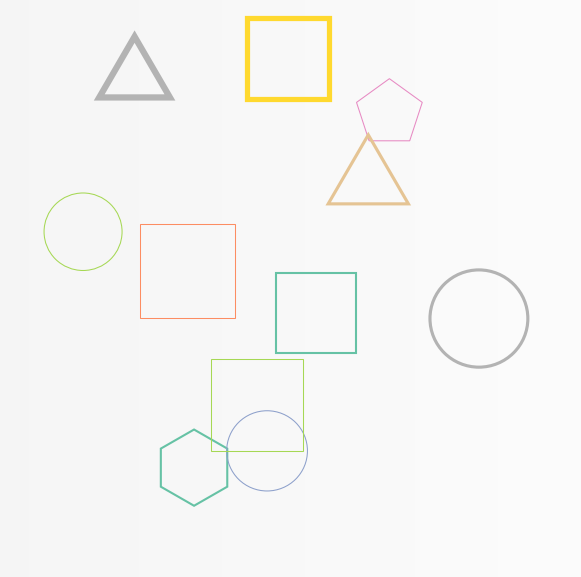[{"shape": "square", "thickness": 1, "radius": 0.35, "center": [0.544, 0.458]}, {"shape": "hexagon", "thickness": 1, "radius": 0.33, "center": [0.334, 0.189]}, {"shape": "square", "thickness": 0.5, "radius": 0.41, "center": [0.323, 0.529]}, {"shape": "circle", "thickness": 0.5, "radius": 0.35, "center": [0.459, 0.218]}, {"shape": "pentagon", "thickness": 0.5, "radius": 0.3, "center": [0.67, 0.803]}, {"shape": "square", "thickness": 0.5, "radius": 0.4, "center": [0.442, 0.298]}, {"shape": "circle", "thickness": 0.5, "radius": 0.34, "center": [0.143, 0.598]}, {"shape": "square", "thickness": 2.5, "radius": 0.35, "center": [0.496, 0.898]}, {"shape": "triangle", "thickness": 1.5, "radius": 0.4, "center": [0.634, 0.686]}, {"shape": "circle", "thickness": 1.5, "radius": 0.42, "center": [0.824, 0.448]}, {"shape": "triangle", "thickness": 3, "radius": 0.35, "center": [0.232, 0.866]}]